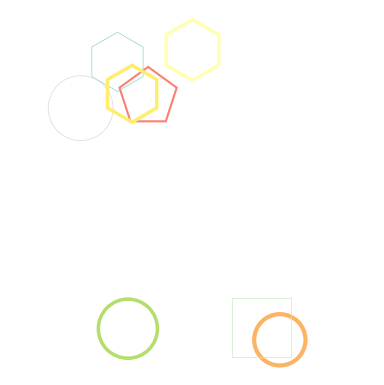[{"shape": "hexagon", "thickness": 0.5, "radius": 0.38, "center": [0.305, 0.839]}, {"shape": "hexagon", "thickness": 2.5, "radius": 0.39, "center": [0.5, 0.87]}, {"shape": "pentagon", "thickness": 1.5, "radius": 0.39, "center": [0.385, 0.748]}, {"shape": "circle", "thickness": 3, "radius": 0.33, "center": [0.727, 0.117]}, {"shape": "circle", "thickness": 2.5, "radius": 0.38, "center": [0.332, 0.146]}, {"shape": "circle", "thickness": 0.5, "radius": 0.42, "center": [0.21, 0.719]}, {"shape": "square", "thickness": 0.5, "radius": 0.38, "center": [0.68, 0.15]}, {"shape": "hexagon", "thickness": 2.5, "radius": 0.37, "center": [0.343, 0.757]}]